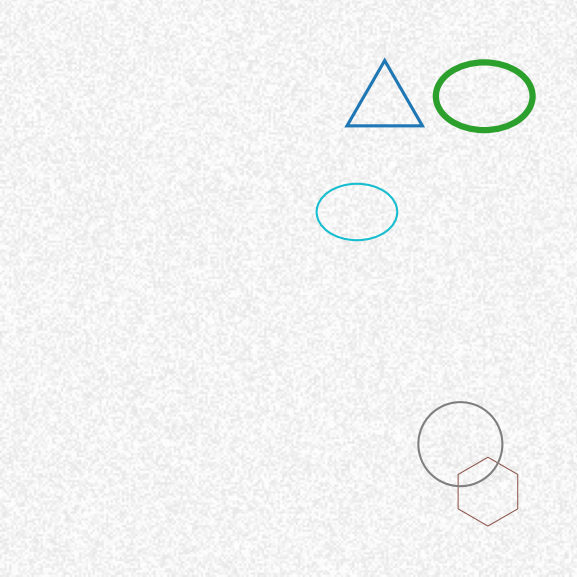[{"shape": "triangle", "thickness": 1.5, "radius": 0.38, "center": [0.666, 0.819]}, {"shape": "oval", "thickness": 3, "radius": 0.42, "center": [0.838, 0.832]}, {"shape": "hexagon", "thickness": 0.5, "radius": 0.3, "center": [0.845, 0.148]}, {"shape": "circle", "thickness": 1, "radius": 0.36, "center": [0.797, 0.23]}, {"shape": "oval", "thickness": 1, "radius": 0.35, "center": [0.618, 0.632]}]